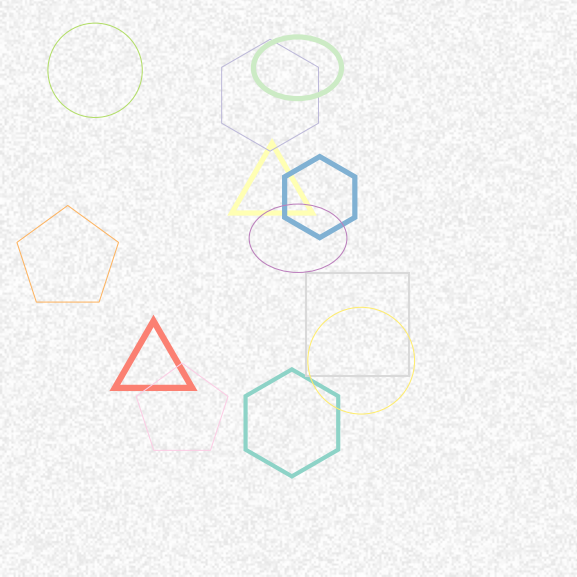[{"shape": "hexagon", "thickness": 2, "radius": 0.46, "center": [0.505, 0.267]}, {"shape": "triangle", "thickness": 2.5, "radius": 0.4, "center": [0.471, 0.671]}, {"shape": "hexagon", "thickness": 0.5, "radius": 0.48, "center": [0.468, 0.834]}, {"shape": "triangle", "thickness": 3, "radius": 0.39, "center": [0.266, 0.366]}, {"shape": "hexagon", "thickness": 2.5, "radius": 0.35, "center": [0.554, 0.658]}, {"shape": "pentagon", "thickness": 0.5, "radius": 0.46, "center": [0.117, 0.551]}, {"shape": "circle", "thickness": 0.5, "radius": 0.41, "center": [0.165, 0.877]}, {"shape": "pentagon", "thickness": 0.5, "radius": 0.42, "center": [0.315, 0.287]}, {"shape": "square", "thickness": 1, "radius": 0.45, "center": [0.62, 0.436]}, {"shape": "oval", "thickness": 0.5, "radius": 0.42, "center": [0.516, 0.587]}, {"shape": "oval", "thickness": 2.5, "radius": 0.38, "center": [0.515, 0.882]}, {"shape": "circle", "thickness": 0.5, "radius": 0.46, "center": [0.625, 0.375]}]